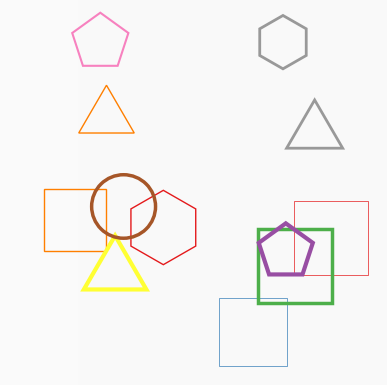[{"shape": "square", "thickness": 0.5, "radius": 0.48, "center": [0.855, 0.382]}, {"shape": "hexagon", "thickness": 1, "radius": 0.48, "center": [0.421, 0.409]}, {"shape": "square", "thickness": 0.5, "radius": 0.44, "center": [0.654, 0.138]}, {"shape": "square", "thickness": 2.5, "radius": 0.48, "center": [0.761, 0.31]}, {"shape": "pentagon", "thickness": 3, "radius": 0.37, "center": [0.738, 0.347]}, {"shape": "triangle", "thickness": 1, "radius": 0.41, "center": [0.275, 0.696]}, {"shape": "square", "thickness": 1, "radius": 0.4, "center": [0.193, 0.429]}, {"shape": "triangle", "thickness": 3, "radius": 0.47, "center": [0.297, 0.295]}, {"shape": "circle", "thickness": 2.5, "radius": 0.41, "center": [0.319, 0.464]}, {"shape": "pentagon", "thickness": 1.5, "radius": 0.38, "center": [0.259, 0.891]}, {"shape": "hexagon", "thickness": 2, "radius": 0.35, "center": [0.73, 0.891]}, {"shape": "triangle", "thickness": 2, "radius": 0.42, "center": [0.812, 0.657]}]